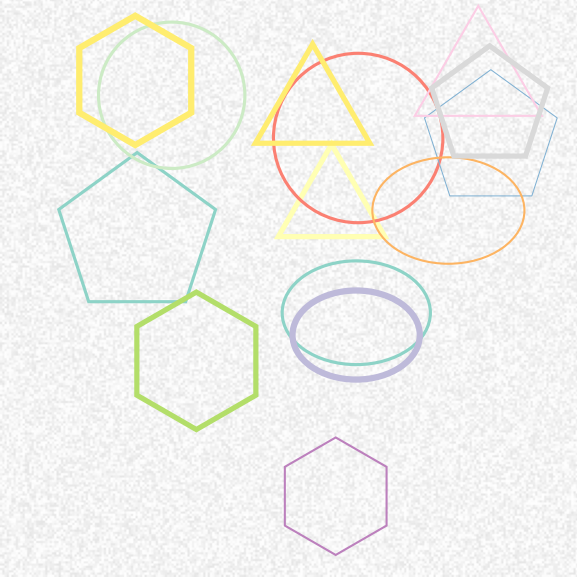[{"shape": "oval", "thickness": 1.5, "radius": 0.64, "center": [0.617, 0.458]}, {"shape": "pentagon", "thickness": 1.5, "radius": 0.71, "center": [0.238, 0.592]}, {"shape": "triangle", "thickness": 2.5, "radius": 0.53, "center": [0.574, 0.643]}, {"shape": "oval", "thickness": 3, "radius": 0.55, "center": [0.617, 0.419]}, {"shape": "circle", "thickness": 1.5, "radius": 0.73, "center": [0.62, 0.76]}, {"shape": "pentagon", "thickness": 0.5, "radius": 0.6, "center": [0.85, 0.758]}, {"shape": "oval", "thickness": 1, "radius": 0.66, "center": [0.776, 0.635]}, {"shape": "hexagon", "thickness": 2.5, "radius": 0.59, "center": [0.34, 0.374]}, {"shape": "triangle", "thickness": 1, "radius": 0.64, "center": [0.828, 0.862]}, {"shape": "pentagon", "thickness": 2.5, "radius": 0.53, "center": [0.848, 0.814]}, {"shape": "hexagon", "thickness": 1, "radius": 0.51, "center": [0.581, 0.14]}, {"shape": "circle", "thickness": 1.5, "radius": 0.63, "center": [0.297, 0.834]}, {"shape": "hexagon", "thickness": 3, "radius": 0.56, "center": [0.234, 0.86]}, {"shape": "triangle", "thickness": 2.5, "radius": 0.57, "center": [0.541, 0.808]}]